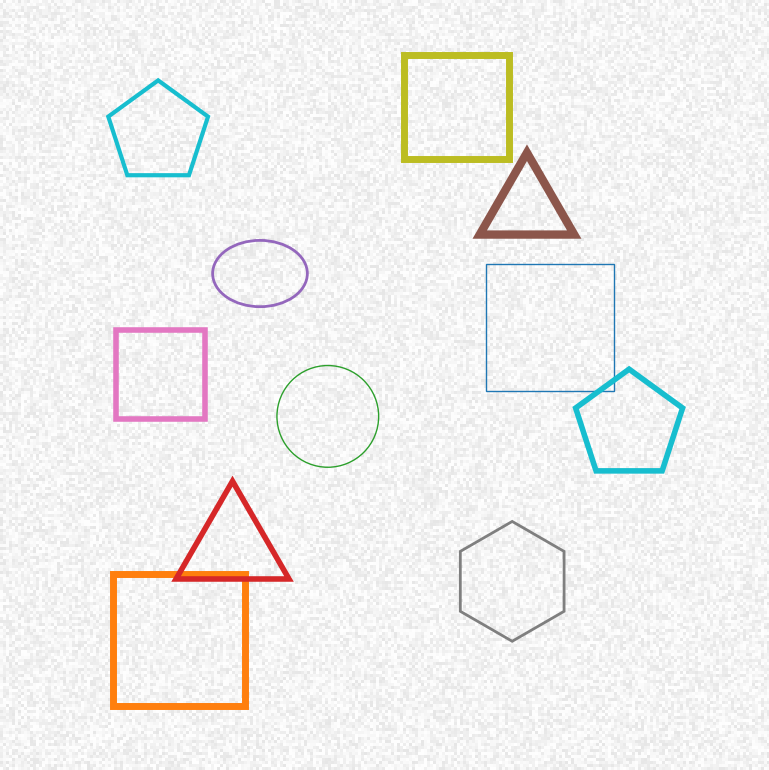[{"shape": "square", "thickness": 0.5, "radius": 0.41, "center": [0.714, 0.575]}, {"shape": "square", "thickness": 2.5, "radius": 0.43, "center": [0.233, 0.168]}, {"shape": "circle", "thickness": 0.5, "radius": 0.33, "center": [0.426, 0.459]}, {"shape": "triangle", "thickness": 2, "radius": 0.42, "center": [0.302, 0.29]}, {"shape": "oval", "thickness": 1, "radius": 0.31, "center": [0.338, 0.645]}, {"shape": "triangle", "thickness": 3, "radius": 0.35, "center": [0.684, 0.731]}, {"shape": "square", "thickness": 2, "radius": 0.29, "center": [0.208, 0.514]}, {"shape": "hexagon", "thickness": 1, "radius": 0.39, "center": [0.665, 0.245]}, {"shape": "square", "thickness": 2.5, "radius": 0.34, "center": [0.593, 0.861]}, {"shape": "pentagon", "thickness": 1.5, "radius": 0.34, "center": [0.205, 0.828]}, {"shape": "pentagon", "thickness": 2, "radius": 0.37, "center": [0.817, 0.448]}]